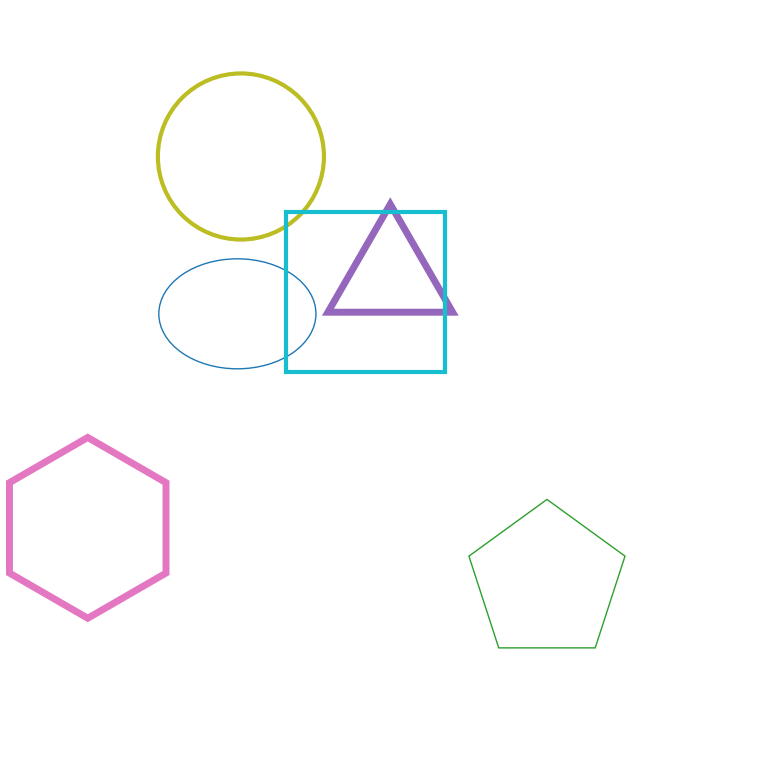[{"shape": "oval", "thickness": 0.5, "radius": 0.51, "center": [0.308, 0.592]}, {"shape": "pentagon", "thickness": 0.5, "radius": 0.53, "center": [0.71, 0.245]}, {"shape": "triangle", "thickness": 2.5, "radius": 0.47, "center": [0.507, 0.641]}, {"shape": "hexagon", "thickness": 2.5, "radius": 0.59, "center": [0.114, 0.314]}, {"shape": "circle", "thickness": 1.5, "radius": 0.54, "center": [0.313, 0.797]}, {"shape": "square", "thickness": 1.5, "radius": 0.52, "center": [0.475, 0.621]}]